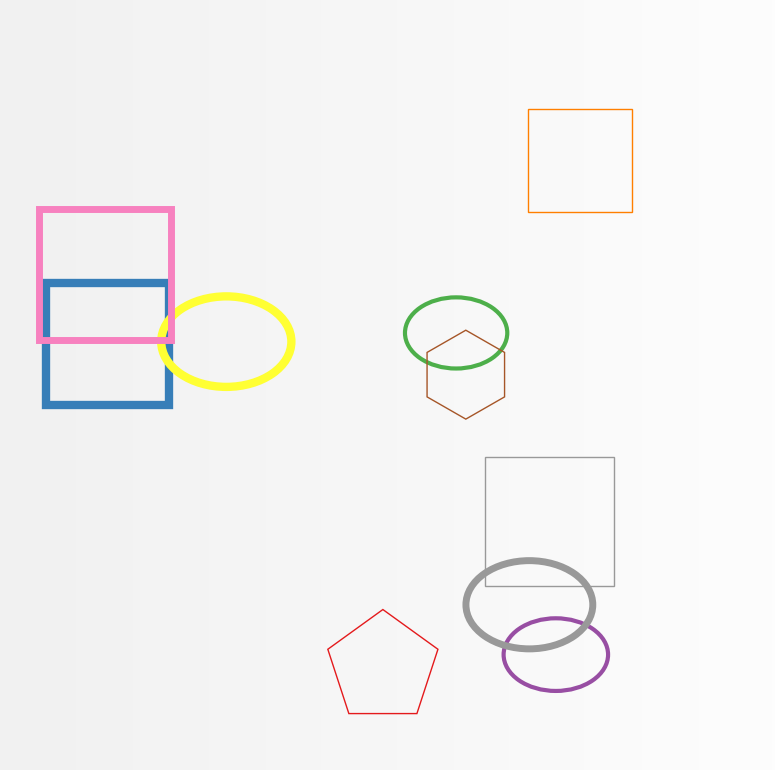[{"shape": "pentagon", "thickness": 0.5, "radius": 0.37, "center": [0.494, 0.134]}, {"shape": "square", "thickness": 3, "radius": 0.4, "center": [0.139, 0.553]}, {"shape": "oval", "thickness": 1.5, "radius": 0.33, "center": [0.589, 0.568]}, {"shape": "oval", "thickness": 1.5, "radius": 0.34, "center": [0.717, 0.15]}, {"shape": "square", "thickness": 0.5, "radius": 0.33, "center": [0.748, 0.791]}, {"shape": "oval", "thickness": 3, "radius": 0.42, "center": [0.292, 0.556]}, {"shape": "hexagon", "thickness": 0.5, "radius": 0.29, "center": [0.601, 0.513]}, {"shape": "square", "thickness": 2.5, "radius": 0.43, "center": [0.135, 0.643]}, {"shape": "oval", "thickness": 2.5, "radius": 0.41, "center": [0.683, 0.215]}, {"shape": "square", "thickness": 0.5, "radius": 0.42, "center": [0.709, 0.323]}]